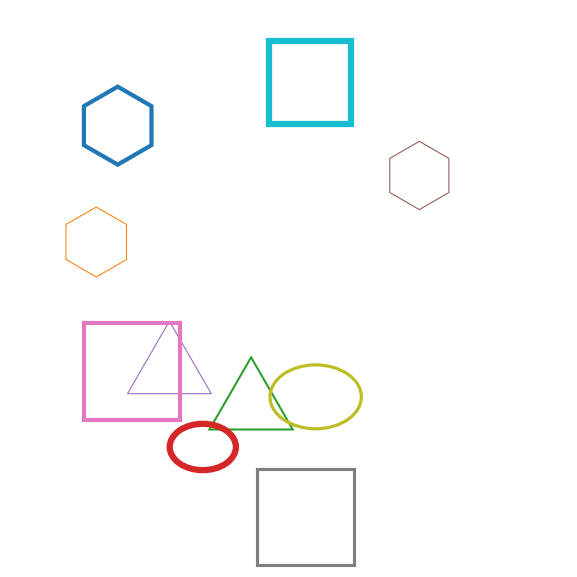[{"shape": "hexagon", "thickness": 2, "radius": 0.34, "center": [0.204, 0.782]}, {"shape": "hexagon", "thickness": 0.5, "radius": 0.3, "center": [0.167, 0.58]}, {"shape": "triangle", "thickness": 1, "radius": 0.42, "center": [0.435, 0.297]}, {"shape": "oval", "thickness": 3, "radius": 0.29, "center": [0.351, 0.225]}, {"shape": "triangle", "thickness": 0.5, "radius": 0.42, "center": [0.293, 0.359]}, {"shape": "hexagon", "thickness": 0.5, "radius": 0.3, "center": [0.726, 0.695]}, {"shape": "square", "thickness": 2, "radius": 0.42, "center": [0.229, 0.356]}, {"shape": "square", "thickness": 1.5, "radius": 0.42, "center": [0.529, 0.104]}, {"shape": "oval", "thickness": 1.5, "radius": 0.4, "center": [0.547, 0.312]}, {"shape": "square", "thickness": 3, "radius": 0.36, "center": [0.537, 0.856]}]